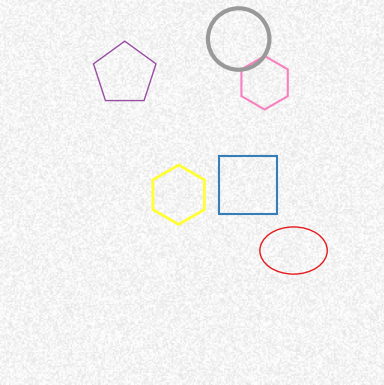[{"shape": "oval", "thickness": 1, "radius": 0.44, "center": [0.763, 0.349]}, {"shape": "square", "thickness": 1.5, "radius": 0.37, "center": [0.643, 0.519]}, {"shape": "pentagon", "thickness": 1, "radius": 0.43, "center": [0.324, 0.808]}, {"shape": "hexagon", "thickness": 2, "radius": 0.39, "center": [0.464, 0.494]}, {"shape": "hexagon", "thickness": 1.5, "radius": 0.35, "center": [0.687, 0.785]}, {"shape": "circle", "thickness": 3, "radius": 0.4, "center": [0.62, 0.899]}]